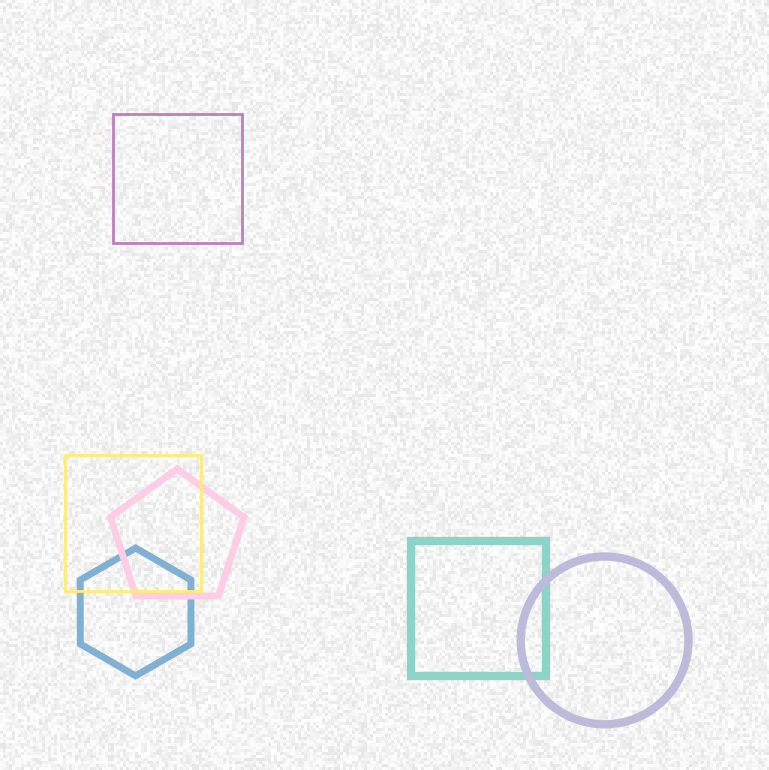[{"shape": "square", "thickness": 3, "radius": 0.44, "center": [0.621, 0.21]}, {"shape": "circle", "thickness": 3, "radius": 0.54, "center": [0.785, 0.168]}, {"shape": "hexagon", "thickness": 2.5, "radius": 0.42, "center": [0.176, 0.205]}, {"shape": "pentagon", "thickness": 2.5, "radius": 0.46, "center": [0.23, 0.3]}, {"shape": "square", "thickness": 1, "radius": 0.42, "center": [0.23, 0.768]}, {"shape": "square", "thickness": 1, "radius": 0.44, "center": [0.173, 0.321]}]